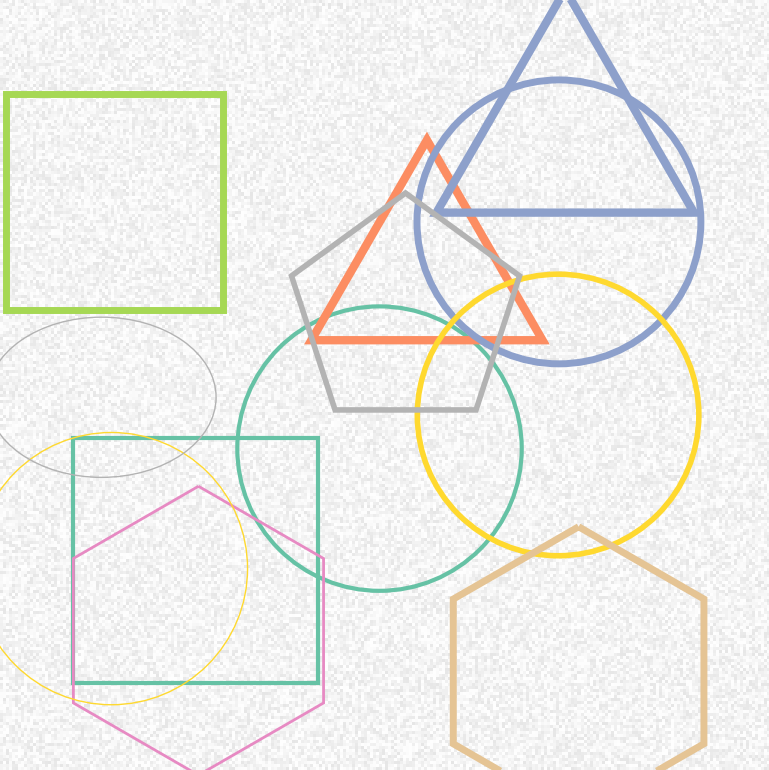[{"shape": "square", "thickness": 1.5, "radius": 0.8, "center": [0.254, 0.272]}, {"shape": "circle", "thickness": 1.5, "radius": 0.92, "center": [0.493, 0.417]}, {"shape": "triangle", "thickness": 3, "radius": 0.87, "center": [0.554, 0.645]}, {"shape": "triangle", "thickness": 3, "radius": 0.97, "center": [0.734, 0.82]}, {"shape": "circle", "thickness": 2.5, "radius": 0.92, "center": [0.726, 0.712]}, {"shape": "hexagon", "thickness": 1, "radius": 0.94, "center": [0.258, 0.181]}, {"shape": "square", "thickness": 2.5, "radius": 0.7, "center": [0.149, 0.738]}, {"shape": "circle", "thickness": 0.5, "radius": 0.88, "center": [0.145, 0.262]}, {"shape": "circle", "thickness": 2, "radius": 0.91, "center": [0.725, 0.461]}, {"shape": "hexagon", "thickness": 2.5, "radius": 0.94, "center": [0.751, 0.128]}, {"shape": "oval", "thickness": 0.5, "radius": 0.74, "center": [0.132, 0.484]}, {"shape": "pentagon", "thickness": 2, "radius": 0.78, "center": [0.527, 0.594]}]